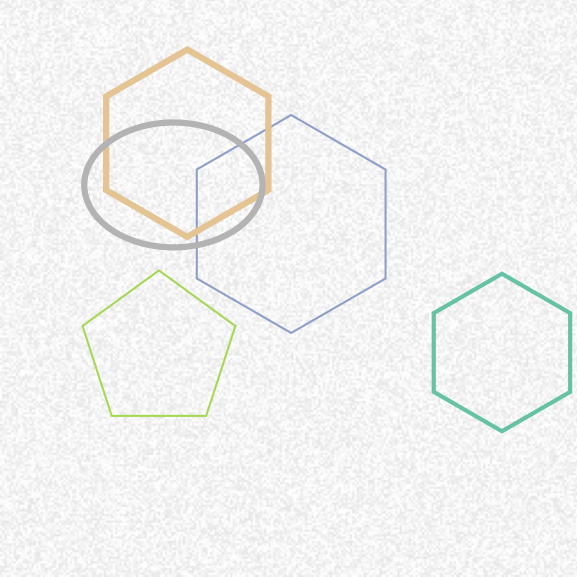[{"shape": "hexagon", "thickness": 2, "radius": 0.68, "center": [0.869, 0.389]}, {"shape": "hexagon", "thickness": 1, "radius": 0.94, "center": [0.504, 0.611]}, {"shape": "pentagon", "thickness": 1, "radius": 0.7, "center": [0.275, 0.392]}, {"shape": "hexagon", "thickness": 3, "radius": 0.81, "center": [0.324, 0.751]}, {"shape": "oval", "thickness": 3, "radius": 0.77, "center": [0.3, 0.679]}]